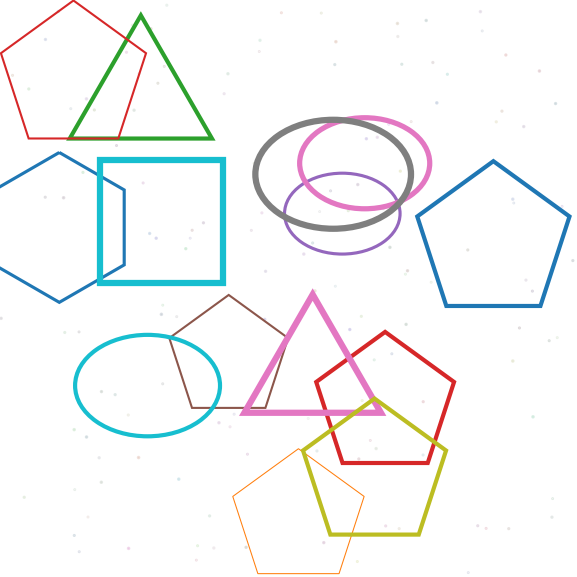[{"shape": "pentagon", "thickness": 2, "radius": 0.69, "center": [0.854, 0.581]}, {"shape": "hexagon", "thickness": 1.5, "radius": 0.65, "center": [0.103, 0.605]}, {"shape": "pentagon", "thickness": 0.5, "radius": 0.6, "center": [0.517, 0.103]}, {"shape": "triangle", "thickness": 2, "radius": 0.71, "center": [0.244, 0.83]}, {"shape": "pentagon", "thickness": 1, "radius": 0.66, "center": [0.127, 0.866]}, {"shape": "pentagon", "thickness": 2, "radius": 0.63, "center": [0.667, 0.299]}, {"shape": "oval", "thickness": 1.5, "radius": 0.5, "center": [0.593, 0.629]}, {"shape": "pentagon", "thickness": 1, "radius": 0.54, "center": [0.396, 0.38]}, {"shape": "oval", "thickness": 2.5, "radius": 0.56, "center": [0.632, 0.716]}, {"shape": "triangle", "thickness": 3, "radius": 0.68, "center": [0.541, 0.353]}, {"shape": "oval", "thickness": 3, "radius": 0.67, "center": [0.577, 0.697]}, {"shape": "pentagon", "thickness": 2, "radius": 0.65, "center": [0.649, 0.179]}, {"shape": "square", "thickness": 3, "radius": 0.53, "center": [0.28, 0.615]}, {"shape": "oval", "thickness": 2, "radius": 0.63, "center": [0.256, 0.331]}]